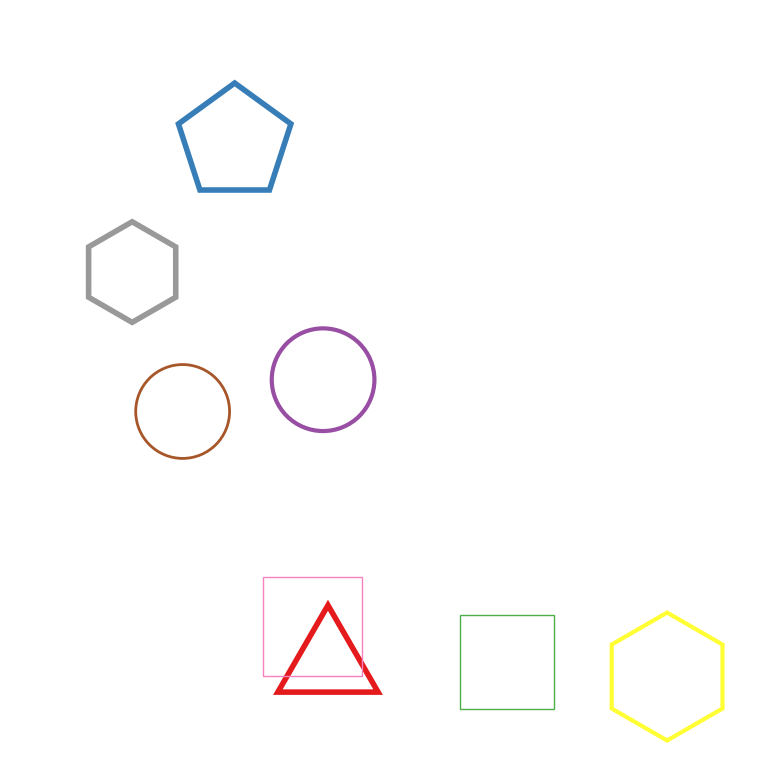[{"shape": "triangle", "thickness": 2, "radius": 0.38, "center": [0.426, 0.139]}, {"shape": "pentagon", "thickness": 2, "radius": 0.38, "center": [0.305, 0.815]}, {"shape": "square", "thickness": 0.5, "radius": 0.31, "center": [0.659, 0.141]}, {"shape": "circle", "thickness": 1.5, "radius": 0.33, "center": [0.42, 0.507]}, {"shape": "hexagon", "thickness": 1.5, "radius": 0.42, "center": [0.866, 0.121]}, {"shape": "circle", "thickness": 1, "radius": 0.3, "center": [0.237, 0.466]}, {"shape": "square", "thickness": 0.5, "radius": 0.32, "center": [0.406, 0.186]}, {"shape": "hexagon", "thickness": 2, "radius": 0.33, "center": [0.172, 0.647]}]